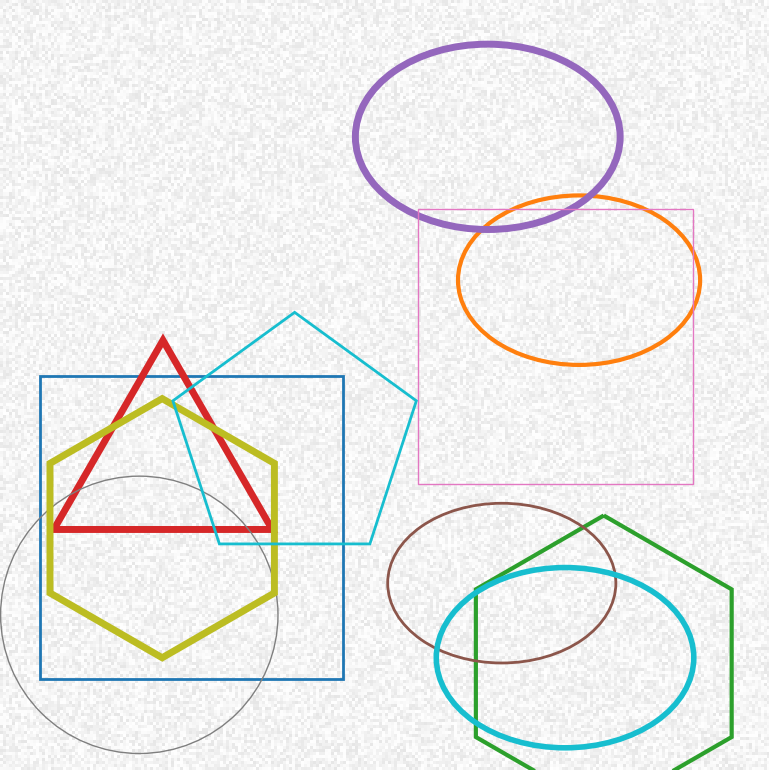[{"shape": "square", "thickness": 1, "radius": 0.98, "center": [0.248, 0.315]}, {"shape": "oval", "thickness": 1.5, "radius": 0.79, "center": [0.752, 0.636]}, {"shape": "hexagon", "thickness": 1.5, "radius": 0.96, "center": [0.784, 0.139]}, {"shape": "triangle", "thickness": 2.5, "radius": 0.82, "center": [0.212, 0.394]}, {"shape": "oval", "thickness": 2.5, "radius": 0.86, "center": [0.633, 0.822]}, {"shape": "oval", "thickness": 1, "radius": 0.74, "center": [0.652, 0.243]}, {"shape": "square", "thickness": 0.5, "radius": 0.89, "center": [0.722, 0.55]}, {"shape": "circle", "thickness": 0.5, "radius": 0.9, "center": [0.181, 0.202]}, {"shape": "hexagon", "thickness": 2.5, "radius": 0.84, "center": [0.211, 0.314]}, {"shape": "oval", "thickness": 2, "radius": 0.84, "center": [0.734, 0.146]}, {"shape": "pentagon", "thickness": 1, "radius": 0.83, "center": [0.383, 0.428]}]